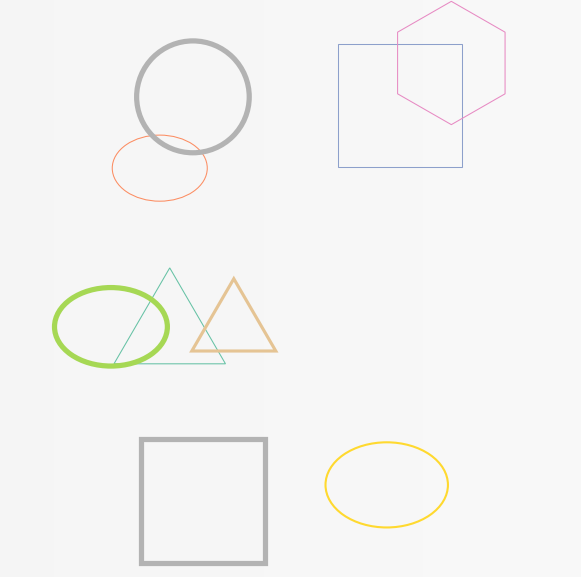[{"shape": "triangle", "thickness": 0.5, "radius": 0.55, "center": [0.292, 0.425]}, {"shape": "oval", "thickness": 0.5, "radius": 0.41, "center": [0.275, 0.708]}, {"shape": "square", "thickness": 0.5, "radius": 0.53, "center": [0.688, 0.817]}, {"shape": "hexagon", "thickness": 0.5, "radius": 0.53, "center": [0.776, 0.89]}, {"shape": "oval", "thickness": 2.5, "radius": 0.49, "center": [0.191, 0.433]}, {"shape": "oval", "thickness": 1, "radius": 0.53, "center": [0.665, 0.16]}, {"shape": "triangle", "thickness": 1.5, "radius": 0.42, "center": [0.402, 0.433]}, {"shape": "square", "thickness": 2.5, "radius": 0.54, "center": [0.35, 0.132]}, {"shape": "circle", "thickness": 2.5, "radius": 0.48, "center": [0.332, 0.831]}]